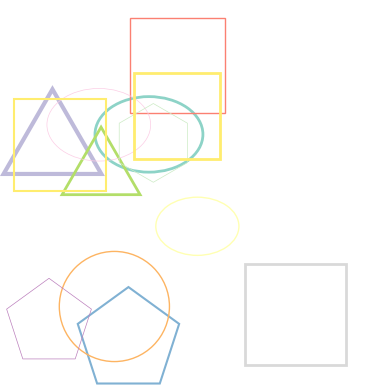[{"shape": "oval", "thickness": 2, "radius": 0.7, "center": [0.387, 0.651]}, {"shape": "oval", "thickness": 1, "radius": 0.54, "center": [0.513, 0.412]}, {"shape": "triangle", "thickness": 3, "radius": 0.73, "center": [0.136, 0.621]}, {"shape": "square", "thickness": 1, "radius": 0.62, "center": [0.462, 0.83]}, {"shape": "pentagon", "thickness": 1.5, "radius": 0.69, "center": [0.334, 0.116]}, {"shape": "circle", "thickness": 1, "radius": 0.72, "center": [0.297, 0.204]}, {"shape": "triangle", "thickness": 2, "radius": 0.58, "center": [0.263, 0.553]}, {"shape": "oval", "thickness": 0.5, "radius": 0.67, "center": [0.257, 0.676]}, {"shape": "square", "thickness": 2, "radius": 0.65, "center": [0.767, 0.183]}, {"shape": "pentagon", "thickness": 0.5, "radius": 0.58, "center": [0.127, 0.161]}, {"shape": "hexagon", "thickness": 0.5, "radius": 0.51, "center": [0.398, 0.629]}, {"shape": "square", "thickness": 2, "radius": 0.55, "center": [0.459, 0.698]}, {"shape": "square", "thickness": 1.5, "radius": 0.6, "center": [0.156, 0.622]}]